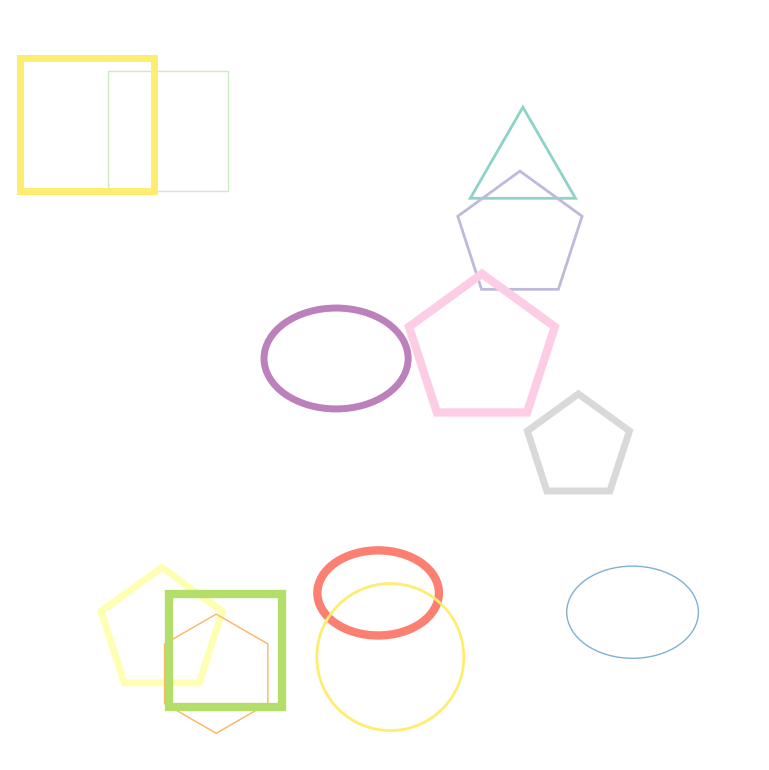[{"shape": "triangle", "thickness": 1, "radius": 0.39, "center": [0.679, 0.782]}, {"shape": "pentagon", "thickness": 2.5, "radius": 0.41, "center": [0.21, 0.18]}, {"shape": "pentagon", "thickness": 1, "radius": 0.42, "center": [0.675, 0.693]}, {"shape": "oval", "thickness": 3, "radius": 0.39, "center": [0.491, 0.23]}, {"shape": "oval", "thickness": 0.5, "radius": 0.43, "center": [0.822, 0.205]}, {"shape": "hexagon", "thickness": 0.5, "radius": 0.39, "center": [0.281, 0.125]}, {"shape": "square", "thickness": 3, "radius": 0.37, "center": [0.293, 0.155]}, {"shape": "pentagon", "thickness": 3, "radius": 0.5, "center": [0.626, 0.545]}, {"shape": "pentagon", "thickness": 2.5, "radius": 0.35, "center": [0.751, 0.419]}, {"shape": "oval", "thickness": 2.5, "radius": 0.47, "center": [0.436, 0.534]}, {"shape": "square", "thickness": 0.5, "radius": 0.39, "center": [0.218, 0.83]}, {"shape": "circle", "thickness": 1, "radius": 0.48, "center": [0.507, 0.147]}, {"shape": "square", "thickness": 2.5, "radius": 0.43, "center": [0.113, 0.838]}]